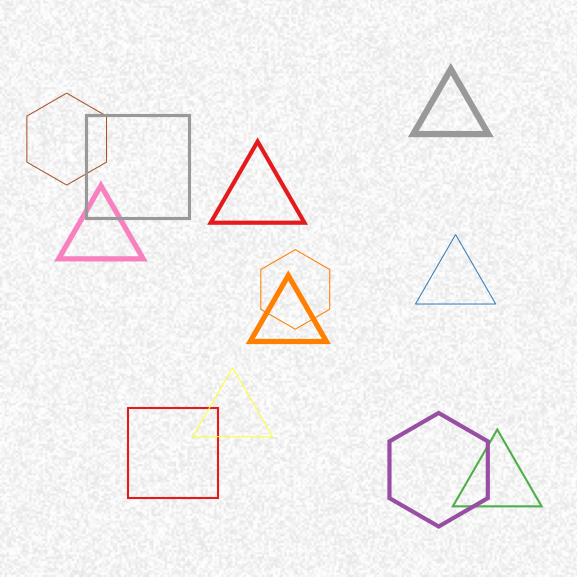[{"shape": "triangle", "thickness": 2, "radius": 0.47, "center": [0.446, 0.66]}, {"shape": "square", "thickness": 1, "radius": 0.39, "center": [0.3, 0.215]}, {"shape": "triangle", "thickness": 0.5, "radius": 0.4, "center": [0.789, 0.513]}, {"shape": "triangle", "thickness": 1, "radius": 0.44, "center": [0.861, 0.167]}, {"shape": "hexagon", "thickness": 2, "radius": 0.49, "center": [0.76, 0.186]}, {"shape": "triangle", "thickness": 2.5, "radius": 0.38, "center": [0.499, 0.446]}, {"shape": "hexagon", "thickness": 0.5, "radius": 0.34, "center": [0.511, 0.498]}, {"shape": "triangle", "thickness": 0.5, "radius": 0.4, "center": [0.403, 0.283]}, {"shape": "hexagon", "thickness": 0.5, "radius": 0.4, "center": [0.115, 0.758]}, {"shape": "triangle", "thickness": 2.5, "radius": 0.42, "center": [0.175, 0.593]}, {"shape": "square", "thickness": 1.5, "radius": 0.45, "center": [0.238, 0.711]}, {"shape": "triangle", "thickness": 3, "radius": 0.37, "center": [0.781, 0.804]}]